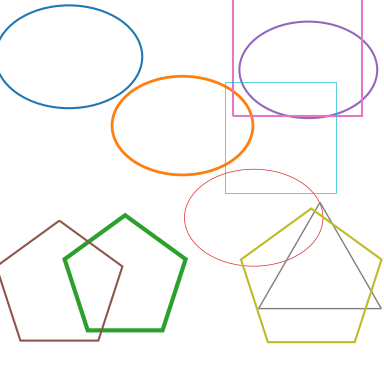[{"shape": "oval", "thickness": 1.5, "radius": 0.95, "center": [0.179, 0.853]}, {"shape": "oval", "thickness": 2, "radius": 0.91, "center": [0.474, 0.674]}, {"shape": "pentagon", "thickness": 3, "radius": 0.83, "center": [0.325, 0.276]}, {"shape": "oval", "thickness": 0.5, "radius": 0.9, "center": [0.659, 0.435]}, {"shape": "oval", "thickness": 1.5, "radius": 0.9, "center": [0.801, 0.819]}, {"shape": "pentagon", "thickness": 1.5, "radius": 0.86, "center": [0.154, 0.255]}, {"shape": "square", "thickness": 1.5, "radius": 0.84, "center": [0.773, 0.867]}, {"shape": "triangle", "thickness": 1, "radius": 0.92, "center": [0.831, 0.29]}, {"shape": "pentagon", "thickness": 1.5, "radius": 0.96, "center": [0.808, 0.267]}, {"shape": "square", "thickness": 0.5, "radius": 0.72, "center": [0.728, 0.643]}]